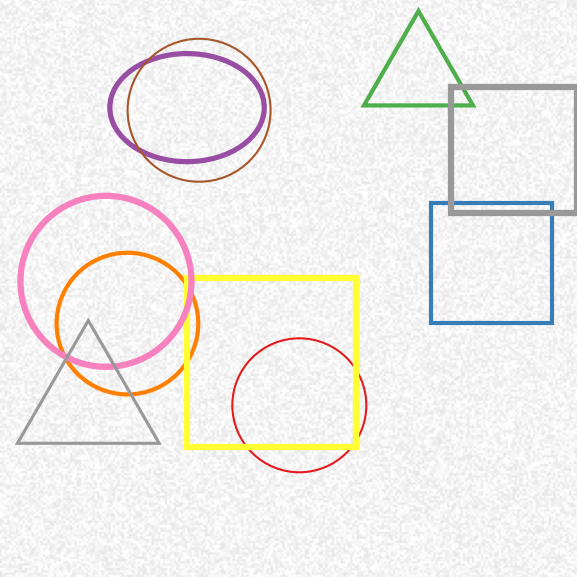[{"shape": "circle", "thickness": 1, "radius": 0.58, "center": [0.518, 0.297]}, {"shape": "square", "thickness": 2, "radius": 0.52, "center": [0.851, 0.544]}, {"shape": "triangle", "thickness": 2, "radius": 0.54, "center": [0.725, 0.871]}, {"shape": "oval", "thickness": 2.5, "radius": 0.67, "center": [0.324, 0.813]}, {"shape": "circle", "thickness": 2, "radius": 0.61, "center": [0.221, 0.439]}, {"shape": "square", "thickness": 3, "radius": 0.73, "center": [0.47, 0.372]}, {"shape": "circle", "thickness": 1, "radius": 0.62, "center": [0.345, 0.808]}, {"shape": "circle", "thickness": 3, "radius": 0.74, "center": [0.183, 0.512]}, {"shape": "square", "thickness": 3, "radius": 0.55, "center": [0.89, 0.739]}, {"shape": "triangle", "thickness": 1.5, "radius": 0.71, "center": [0.153, 0.302]}]